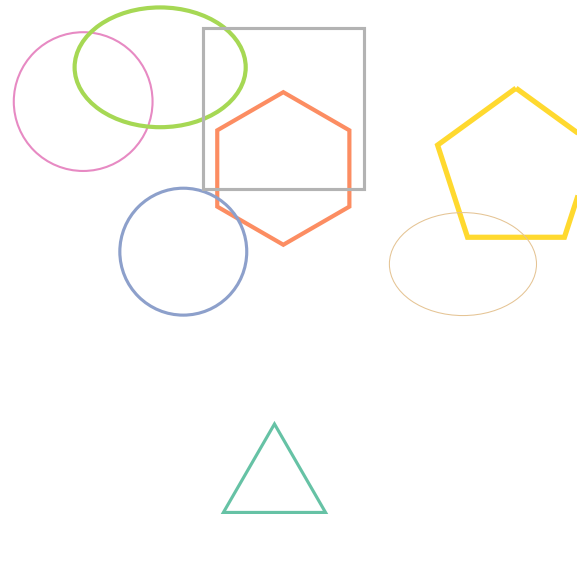[{"shape": "triangle", "thickness": 1.5, "radius": 0.51, "center": [0.475, 0.163]}, {"shape": "hexagon", "thickness": 2, "radius": 0.66, "center": [0.491, 0.707]}, {"shape": "circle", "thickness": 1.5, "radius": 0.55, "center": [0.317, 0.563]}, {"shape": "circle", "thickness": 1, "radius": 0.6, "center": [0.144, 0.823]}, {"shape": "oval", "thickness": 2, "radius": 0.74, "center": [0.277, 0.883]}, {"shape": "pentagon", "thickness": 2.5, "radius": 0.71, "center": [0.893, 0.704]}, {"shape": "oval", "thickness": 0.5, "radius": 0.64, "center": [0.802, 0.542]}, {"shape": "square", "thickness": 1.5, "radius": 0.7, "center": [0.49, 0.811]}]